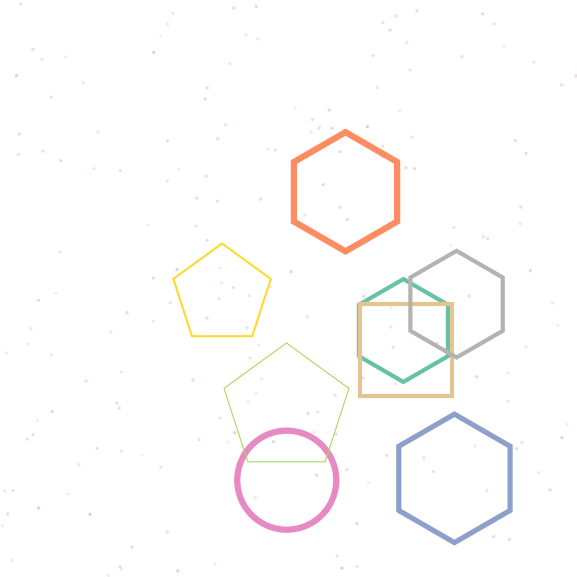[{"shape": "hexagon", "thickness": 2, "radius": 0.45, "center": [0.699, 0.427]}, {"shape": "hexagon", "thickness": 3, "radius": 0.52, "center": [0.598, 0.667]}, {"shape": "hexagon", "thickness": 2.5, "radius": 0.56, "center": [0.787, 0.171]}, {"shape": "circle", "thickness": 3, "radius": 0.43, "center": [0.497, 0.168]}, {"shape": "pentagon", "thickness": 0.5, "radius": 0.57, "center": [0.496, 0.291]}, {"shape": "pentagon", "thickness": 1, "radius": 0.44, "center": [0.385, 0.489]}, {"shape": "square", "thickness": 2, "radius": 0.4, "center": [0.703, 0.393]}, {"shape": "hexagon", "thickness": 2, "radius": 0.46, "center": [0.791, 0.472]}]